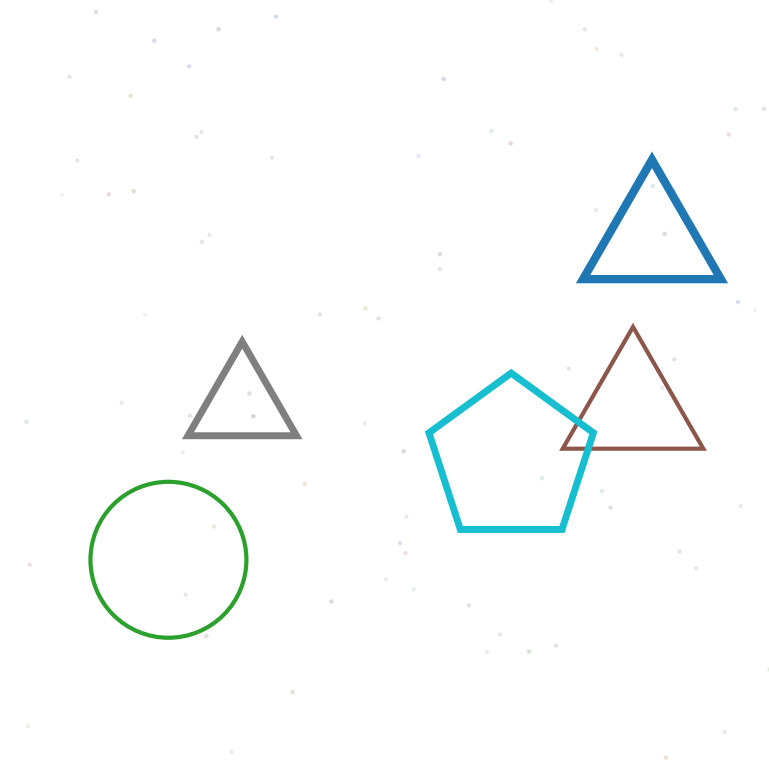[{"shape": "triangle", "thickness": 3, "radius": 0.52, "center": [0.847, 0.689]}, {"shape": "circle", "thickness": 1.5, "radius": 0.51, "center": [0.219, 0.273]}, {"shape": "triangle", "thickness": 1.5, "radius": 0.53, "center": [0.822, 0.47]}, {"shape": "triangle", "thickness": 2.5, "radius": 0.41, "center": [0.315, 0.475]}, {"shape": "pentagon", "thickness": 2.5, "radius": 0.56, "center": [0.664, 0.403]}]